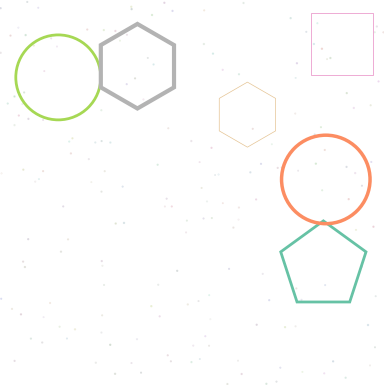[{"shape": "pentagon", "thickness": 2, "radius": 0.58, "center": [0.84, 0.31]}, {"shape": "circle", "thickness": 2.5, "radius": 0.57, "center": [0.846, 0.534]}, {"shape": "square", "thickness": 0.5, "radius": 0.4, "center": [0.888, 0.887]}, {"shape": "circle", "thickness": 2, "radius": 0.55, "center": [0.151, 0.799]}, {"shape": "hexagon", "thickness": 0.5, "radius": 0.42, "center": [0.643, 0.702]}, {"shape": "hexagon", "thickness": 3, "radius": 0.55, "center": [0.357, 0.828]}]